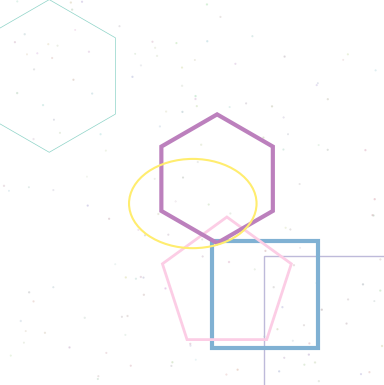[{"shape": "hexagon", "thickness": 0.5, "radius": 0.99, "center": [0.128, 0.803]}, {"shape": "square", "thickness": 1, "radius": 0.92, "center": [0.868, 0.152]}, {"shape": "square", "thickness": 3, "radius": 0.69, "center": [0.688, 0.235]}, {"shape": "pentagon", "thickness": 2, "radius": 0.88, "center": [0.589, 0.26]}, {"shape": "hexagon", "thickness": 3, "radius": 0.84, "center": [0.564, 0.536]}, {"shape": "oval", "thickness": 1.5, "radius": 0.83, "center": [0.501, 0.471]}]